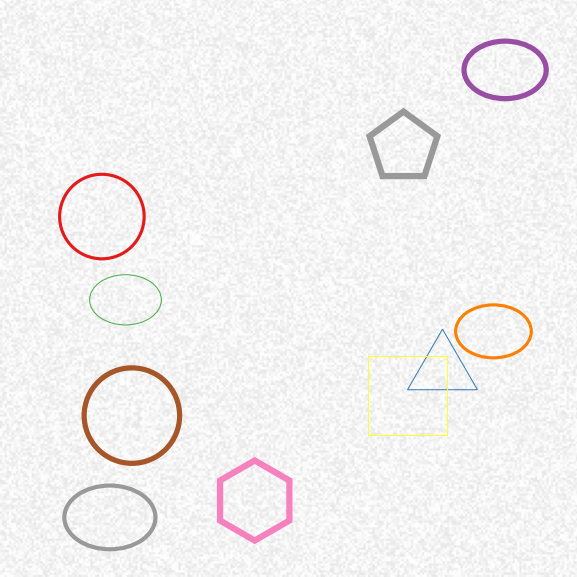[{"shape": "circle", "thickness": 1.5, "radius": 0.37, "center": [0.176, 0.624]}, {"shape": "triangle", "thickness": 0.5, "radius": 0.35, "center": [0.766, 0.359]}, {"shape": "oval", "thickness": 0.5, "radius": 0.31, "center": [0.217, 0.48]}, {"shape": "oval", "thickness": 2.5, "radius": 0.36, "center": [0.875, 0.878]}, {"shape": "oval", "thickness": 1.5, "radius": 0.33, "center": [0.854, 0.425]}, {"shape": "square", "thickness": 0.5, "radius": 0.34, "center": [0.705, 0.314]}, {"shape": "circle", "thickness": 2.5, "radius": 0.41, "center": [0.228, 0.279]}, {"shape": "hexagon", "thickness": 3, "radius": 0.35, "center": [0.441, 0.132]}, {"shape": "pentagon", "thickness": 3, "radius": 0.31, "center": [0.699, 0.744]}, {"shape": "oval", "thickness": 2, "radius": 0.39, "center": [0.19, 0.103]}]